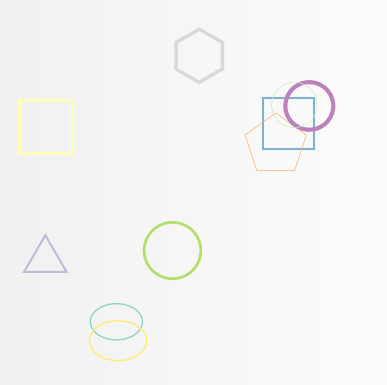[{"shape": "oval", "thickness": 1, "radius": 0.34, "center": [0.3, 0.164]}, {"shape": "square", "thickness": 2, "radius": 0.34, "center": [0.118, 0.672]}, {"shape": "triangle", "thickness": 1.5, "radius": 0.32, "center": [0.117, 0.325]}, {"shape": "square", "thickness": 1.5, "radius": 0.33, "center": [0.744, 0.68]}, {"shape": "pentagon", "thickness": 0.5, "radius": 0.41, "center": [0.712, 0.624]}, {"shape": "circle", "thickness": 2, "radius": 0.37, "center": [0.445, 0.349]}, {"shape": "hexagon", "thickness": 2.5, "radius": 0.35, "center": [0.514, 0.855]}, {"shape": "circle", "thickness": 3, "radius": 0.31, "center": [0.798, 0.725]}, {"shape": "circle", "thickness": 0.5, "radius": 0.29, "center": [0.76, 0.728]}, {"shape": "oval", "thickness": 1, "radius": 0.37, "center": [0.305, 0.115]}]